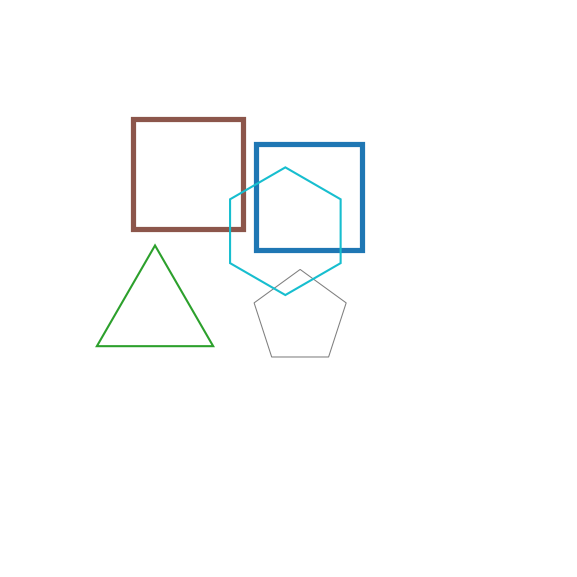[{"shape": "square", "thickness": 2.5, "radius": 0.46, "center": [0.535, 0.658]}, {"shape": "triangle", "thickness": 1, "radius": 0.58, "center": [0.268, 0.458]}, {"shape": "square", "thickness": 2.5, "radius": 0.48, "center": [0.325, 0.698]}, {"shape": "pentagon", "thickness": 0.5, "radius": 0.42, "center": [0.52, 0.449]}, {"shape": "hexagon", "thickness": 1, "radius": 0.55, "center": [0.494, 0.599]}]